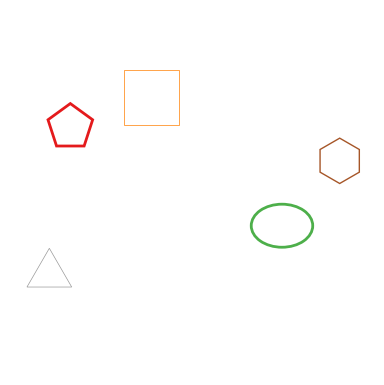[{"shape": "pentagon", "thickness": 2, "radius": 0.3, "center": [0.183, 0.67]}, {"shape": "oval", "thickness": 2, "radius": 0.4, "center": [0.732, 0.414]}, {"shape": "square", "thickness": 0.5, "radius": 0.36, "center": [0.394, 0.748]}, {"shape": "hexagon", "thickness": 1, "radius": 0.29, "center": [0.882, 0.582]}, {"shape": "triangle", "thickness": 0.5, "radius": 0.34, "center": [0.128, 0.288]}]